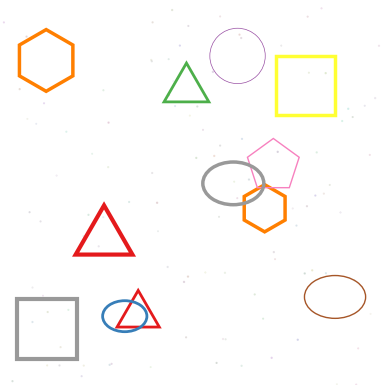[{"shape": "triangle", "thickness": 3, "radius": 0.43, "center": [0.27, 0.381]}, {"shape": "triangle", "thickness": 2, "radius": 0.32, "center": [0.359, 0.182]}, {"shape": "oval", "thickness": 2, "radius": 0.29, "center": [0.324, 0.179]}, {"shape": "triangle", "thickness": 2, "radius": 0.34, "center": [0.484, 0.769]}, {"shape": "circle", "thickness": 0.5, "radius": 0.36, "center": [0.617, 0.855]}, {"shape": "hexagon", "thickness": 2.5, "radius": 0.31, "center": [0.687, 0.459]}, {"shape": "hexagon", "thickness": 2.5, "radius": 0.4, "center": [0.12, 0.843]}, {"shape": "square", "thickness": 2.5, "radius": 0.38, "center": [0.794, 0.777]}, {"shape": "oval", "thickness": 1, "radius": 0.4, "center": [0.87, 0.229]}, {"shape": "pentagon", "thickness": 1, "radius": 0.35, "center": [0.71, 0.57]}, {"shape": "square", "thickness": 3, "radius": 0.39, "center": [0.122, 0.146]}, {"shape": "oval", "thickness": 2.5, "radius": 0.4, "center": [0.606, 0.524]}]